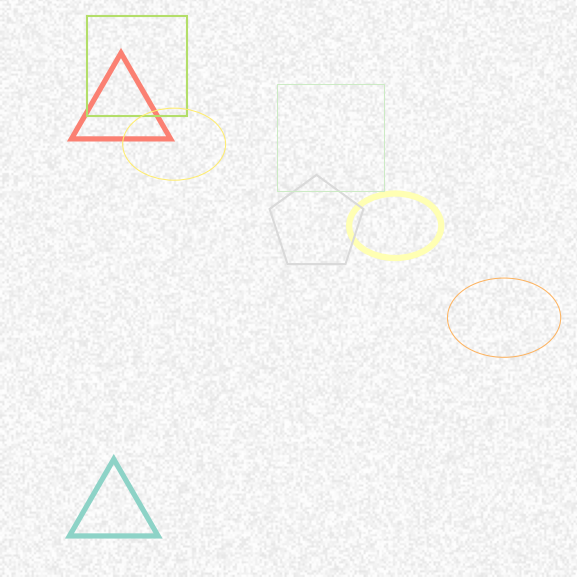[{"shape": "triangle", "thickness": 2.5, "radius": 0.44, "center": [0.197, 0.115]}, {"shape": "oval", "thickness": 3, "radius": 0.4, "center": [0.684, 0.608]}, {"shape": "triangle", "thickness": 2.5, "radius": 0.5, "center": [0.21, 0.808]}, {"shape": "oval", "thickness": 0.5, "radius": 0.49, "center": [0.873, 0.449]}, {"shape": "square", "thickness": 1, "radius": 0.43, "center": [0.238, 0.885]}, {"shape": "pentagon", "thickness": 1, "radius": 0.43, "center": [0.548, 0.611]}, {"shape": "square", "thickness": 0.5, "radius": 0.46, "center": [0.571, 0.761]}, {"shape": "oval", "thickness": 0.5, "radius": 0.45, "center": [0.302, 0.749]}]